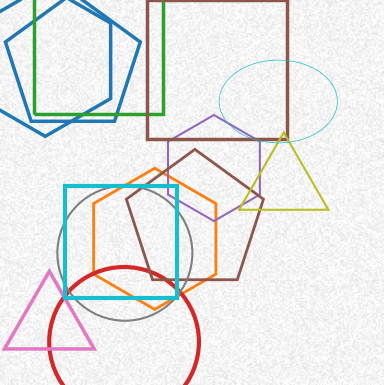[{"shape": "pentagon", "thickness": 2.5, "radius": 0.92, "center": [0.189, 0.834]}, {"shape": "hexagon", "thickness": 2.5, "radius": 0.98, "center": [0.118, 0.842]}, {"shape": "hexagon", "thickness": 2, "radius": 0.92, "center": [0.402, 0.38]}, {"shape": "square", "thickness": 2.5, "radius": 0.84, "center": [0.257, 0.872]}, {"shape": "circle", "thickness": 3, "radius": 0.97, "center": [0.322, 0.112]}, {"shape": "hexagon", "thickness": 1.5, "radius": 0.69, "center": [0.556, 0.564]}, {"shape": "pentagon", "thickness": 2, "radius": 0.94, "center": [0.506, 0.425]}, {"shape": "square", "thickness": 2.5, "radius": 0.9, "center": [0.564, 0.819]}, {"shape": "triangle", "thickness": 2.5, "radius": 0.67, "center": [0.128, 0.161]}, {"shape": "circle", "thickness": 1.5, "radius": 0.88, "center": [0.324, 0.342]}, {"shape": "triangle", "thickness": 1.5, "radius": 0.67, "center": [0.737, 0.522]}, {"shape": "square", "thickness": 3, "radius": 0.73, "center": [0.315, 0.371]}, {"shape": "oval", "thickness": 0.5, "radius": 0.77, "center": [0.723, 0.736]}]